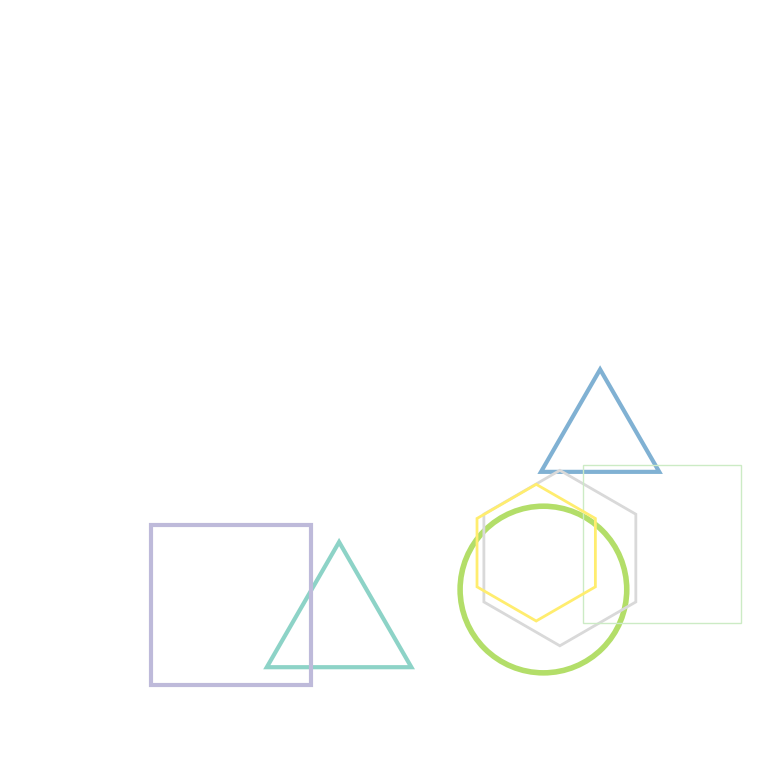[{"shape": "triangle", "thickness": 1.5, "radius": 0.54, "center": [0.44, 0.188]}, {"shape": "square", "thickness": 1.5, "radius": 0.52, "center": [0.3, 0.214]}, {"shape": "triangle", "thickness": 1.5, "radius": 0.44, "center": [0.779, 0.432]}, {"shape": "circle", "thickness": 2, "radius": 0.54, "center": [0.706, 0.234]}, {"shape": "hexagon", "thickness": 1, "radius": 0.57, "center": [0.727, 0.275]}, {"shape": "square", "thickness": 0.5, "radius": 0.51, "center": [0.859, 0.294]}, {"shape": "hexagon", "thickness": 1, "radius": 0.44, "center": [0.696, 0.282]}]